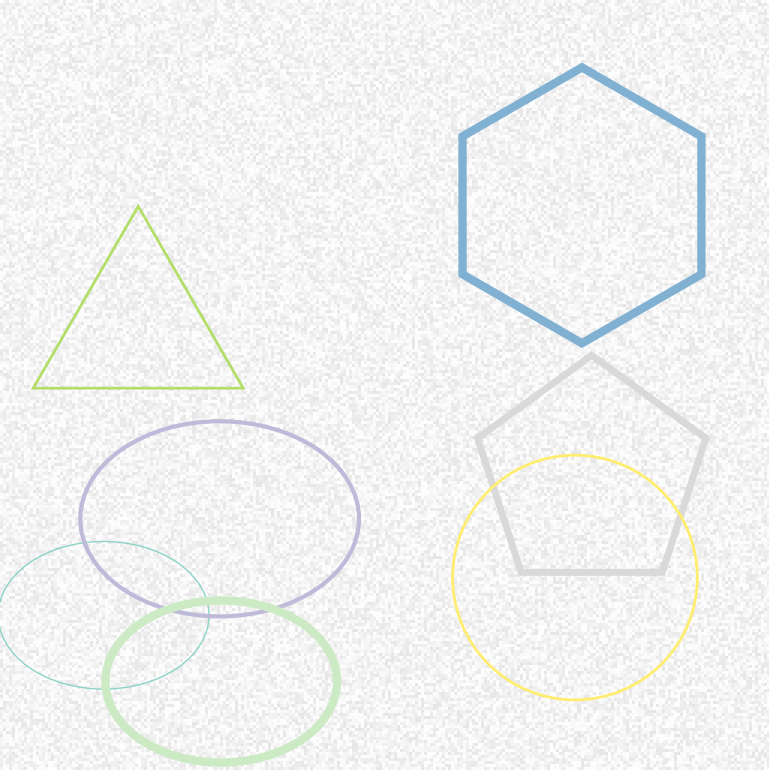[{"shape": "oval", "thickness": 0.5, "radius": 0.68, "center": [0.135, 0.201]}, {"shape": "oval", "thickness": 1.5, "radius": 0.91, "center": [0.285, 0.326]}, {"shape": "hexagon", "thickness": 3, "radius": 0.9, "center": [0.756, 0.733]}, {"shape": "triangle", "thickness": 1, "radius": 0.79, "center": [0.18, 0.575]}, {"shape": "pentagon", "thickness": 2.5, "radius": 0.78, "center": [0.768, 0.383]}, {"shape": "oval", "thickness": 3, "radius": 0.75, "center": [0.287, 0.115]}, {"shape": "circle", "thickness": 1, "radius": 0.79, "center": [0.747, 0.25]}]